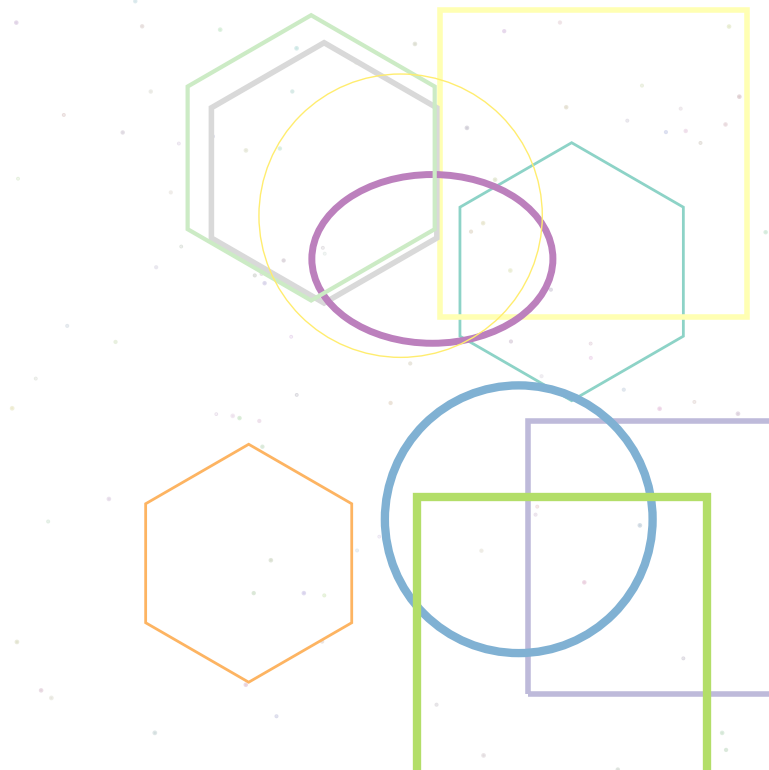[{"shape": "hexagon", "thickness": 1, "radius": 0.84, "center": [0.742, 0.647]}, {"shape": "square", "thickness": 2, "radius": 1.0, "center": [0.77, 0.788]}, {"shape": "square", "thickness": 2, "radius": 0.89, "center": [0.863, 0.276]}, {"shape": "circle", "thickness": 3, "radius": 0.87, "center": [0.674, 0.326]}, {"shape": "hexagon", "thickness": 1, "radius": 0.77, "center": [0.323, 0.269]}, {"shape": "square", "thickness": 3, "radius": 0.94, "center": [0.73, 0.166]}, {"shape": "hexagon", "thickness": 2, "radius": 0.85, "center": [0.421, 0.775]}, {"shape": "oval", "thickness": 2.5, "radius": 0.78, "center": [0.562, 0.664]}, {"shape": "hexagon", "thickness": 1.5, "radius": 0.93, "center": [0.404, 0.795]}, {"shape": "circle", "thickness": 0.5, "radius": 0.92, "center": [0.52, 0.72]}]